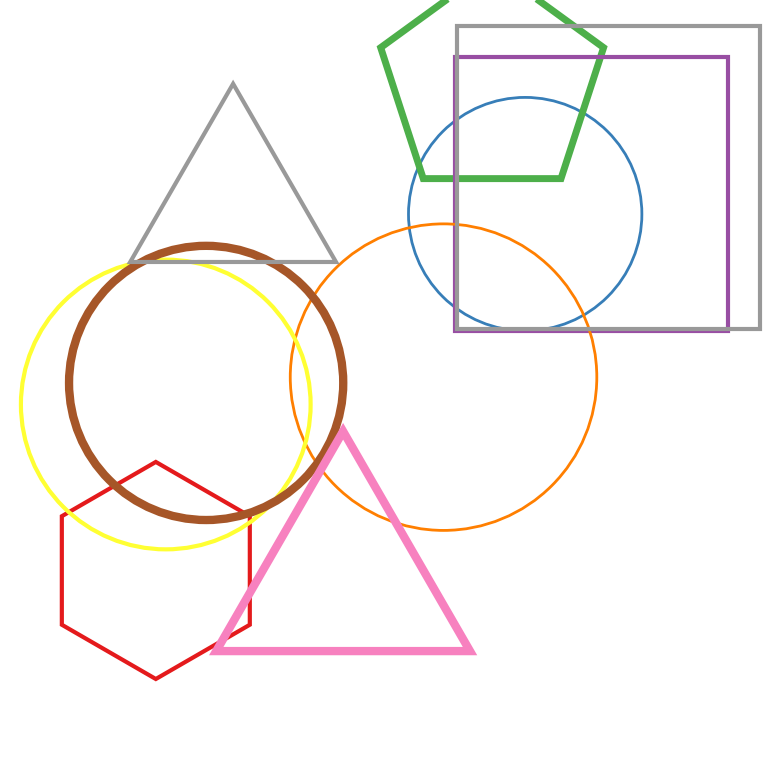[{"shape": "hexagon", "thickness": 1.5, "radius": 0.7, "center": [0.202, 0.259]}, {"shape": "circle", "thickness": 1, "radius": 0.76, "center": [0.682, 0.722]}, {"shape": "pentagon", "thickness": 2.5, "radius": 0.76, "center": [0.639, 0.891]}, {"shape": "square", "thickness": 1.5, "radius": 0.89, "center": [0.768, 0.748]}, {"shape": "circle", "thickness": 1, "radius": 1.0, "center": [0.576, 0.51]}, {"shape": "circle", "thickness": 1.5, "radius": 0.94, "center": [0.215, 0.475]}, {"shape": "circle", "thickness": 3, "radius": 0.89, "center": [0.268, 0.503]}, {"shape": "triangle", "thickness": 3, "radius": 0.95, "center": [0.446, 0.25]}, {"shape": "triangle", "thickness": 1.5, "radius": 0.77, "center": [0.303, 0.737]}, {"shape": "square", "thickness": 1.5, "radius": 0.98, "center": [0.79, 0.769]}]